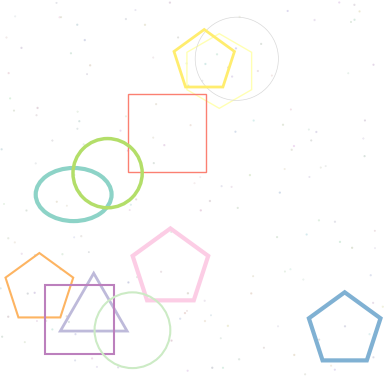[{"shape": "oval", "thickness": 3, "radius": 0.49, "center": [0.191, 0.495]}, {"shape": "hexagon", "thickness": 1, "radius": 0.49, "center": [0.57, 0.816]}, {"shape": "triangle", "thickness": 2, "radius": 0.5, "center": [0.243, 0.19]}, {"shape": "square", "thickness": 1, "radius": 0.51, "center": [0.434, 0.654]}, {"shape": "pentagon", "thickness": 3, "radius": 0.49, "center": [0.895, 0.143]}, {"shape": "pentagon", "thickness": 1.5, "radius": 0.46, "center": [0.102, 0.25]}, {"shape": "circle", "thickness": 2.5, "radius": 0.45, "center": [0.279, 0.55]}, {"shape": "pentagon", "thickness": 3, "radius": 0.52, "center": [0.443, 0.303]}, {"shape": "circle", "thickness": 0.5, "radius": 0.54, "center": [0.615, 0.847]}, {"shape": "square", "thickness": 1.5, "radius": 0.45, "center": [0.207, 0.17]}, {"shape": "circle", "thickness": 1.5, "radius": 0.49, "center": [0.344, 0.142]}, {"shape": "pentagon", "thickness": 2, "radius": 0.41, "center": [0.53, 0.841]}]